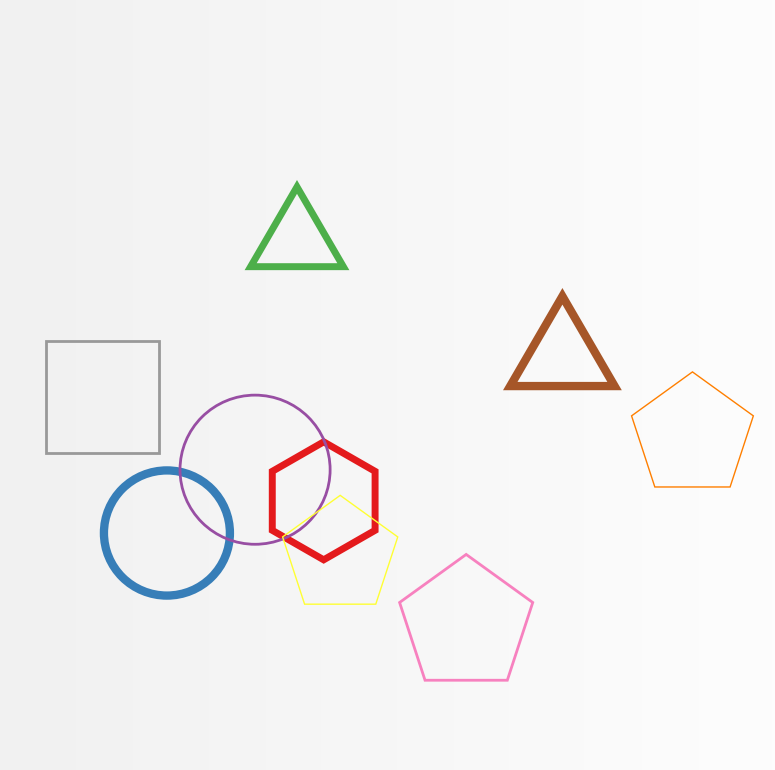[{"shape": "hexagon", "thickness": 2.5, "radius": 0.38, "center": [0.418, 0.35]}, {"shape": "circle", "thickness": 3, "radius": 0.41, "center": [0.215, 0.308]}, {"shape": "triangle", "thickness": 2.5, "radius": 0.35, "center": [0.383, 0.688]}, {"shape": "circle", "thickness": 1, "radius": 0.48, "center": [0.329, 0.39]}, {"shape": "pentagon", "thickness": 0.5, "radius": 0.41, "center": [0.893, 0.434]}, {"shape": "pentagon", "thickness": 0.5, "radius": 0.39, "center": [0.439, 0.279]}, {"shape": "triangle", "thickness": 3, "radius": 0.39, "center": [0.726, 0.537]}, {"shape": "pentagon", "thickness": 1, "radius": 0.45, "center": [0.602, 0.19]}, {"shape": "square", "thickness": 1, "radius": 0.36, "center": [0.132, 0.485]}]